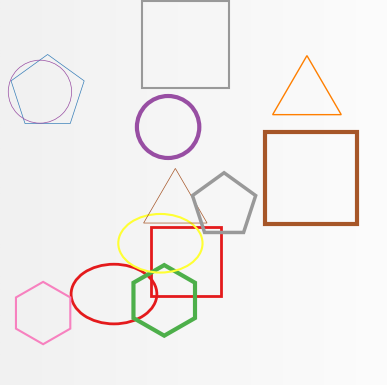[{"shape": "oval", "thickness": 2, "radius": 0.55, "center": [0.294, 0.236]}, {"shape": "square", "thickness": 2, "radius": 0.45, "center": [0.481, 0.321]}, {"shape": "pentagon", "thickness": 0.5, "radius": 0.5, "center": [0.123, 0.759]}, {"shape": "hexagon", "thickness": 3, "radius": 0.46, "center": [0.424, 0.22]}, {"shape": "circle", "thickness": 0.5, "radius": 0.41, "center": [0.103, 0.762]}, {"shape": "circle", "thickness": 3, "radius": 0.4, "center": [0.434, 0.67]}, {"shape": "triangle", "thickness": 1, "radius": 0.51, "center": [0.792, 0.753]}, {"shape": "oval", "thickness": 1.5, "radius": 0.54, "center": [0.414, 0.368]}, {"shape": "triangle", "thickness": 0.5, "radius": 0.47, "center": [0.452, 0.468]}, {"shape": "square", "thickness": 3, "radius": 0.6, "center": [0.803, 0.538]}, {"shape": "hexagon", "thickness": 1.5, "radius": 0.4, "center": [0.111, 0.187]}, {"shape": "pentagon", "thickness": 2.5, "radius": 0.43, "center": [0.578, 0.466]}, {"shape": "square", "thickness": 1.5, "radius": 0.56, "center": [0.478, 0.884]}]